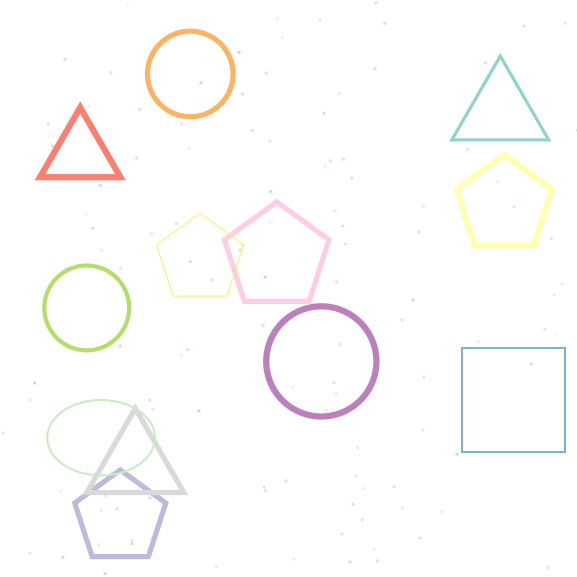[{"shape": "triangle", "thickness": 1.5, "radius": 0.48, "center": [0.866, 0.805]}, {"shape": "pentagon", "thickness": 3, "radius": 0.43, "center": [0.873, 0.644]}, {"shape": "pentagon", "thickness": 2.5, "radius": 0.41, "center": [0.208, 0.102]}, {"shape": "triangle", "thickness": 3, "radius": 0.4, "center": [0.139, 0.733]}, {"shape": "square", "thickness": 1, "radius": 0.45, "center": [0.889, 0.307]}, {"shape": "circle", "thickness": 2.5, "radius": 0.37, "center": [0.33, 0.871]}, {"shape": "circle", "thickness": 2, "radius": 0.37, "center": [0.15, 0.466]}, {"shape": "pentagon", "thickness": 2.5, "radius": 0.48, "center": [0.479, 0.554]}, {"shape": "triangle", "thickness": 2.5, "radius": 0.49, "center": [0.234, 0.195]}, {"shape": "circle", "thickness": 3, "radius": 0.48, "center": [0.556, 0.373]}, {"shape": "oval", "thickness": 1, "radius": 0.47, "center": [0.175, 0.241]}, {"shape": "pentagon", "thickness": 0.5, "radius": 0.4, "center": [0.347, 0.551]}]